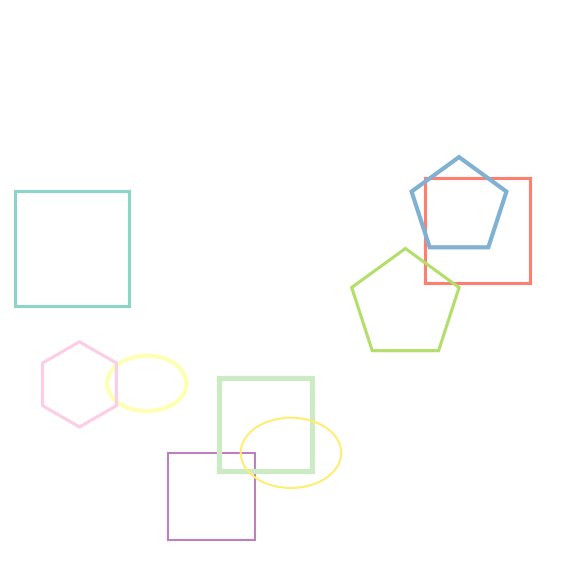[{"shape": "square", "thickness": 1.5, "radius": 0.5, "center": [0.125, 0.569]}, {"shape": "oval", "thickness": 2, "radius": 0.34, "center": [0.254, 0.335]}, {"shape": "square", "thickness": 1.5, "radius": 0.46, "center": [0.827, 0.601]}, {"shape": "pentagon", "thickness": 2, "radius": 0.43, "center": [0.795, 0.641]}, {"shape": "pentagon", "thickness": 1.5, "radius": 0.49, "center": [0.702, 0.471]}, {"shape": "hexagon", "thickness": 1.5, "radius": 0.37, "center": [0.138, 0.334]}, {"shape": "square", "thickness": 1, "radius": 0.38, "center": [0.366, 0.14]}, {"shape": "square", "thickness": 2.5, "radius": 0.4, "center": [0.46, 0.264]}, {"shape": "oval", "thickness": 1, "radius": 0.43, "center": [0.504, 0.215]}]